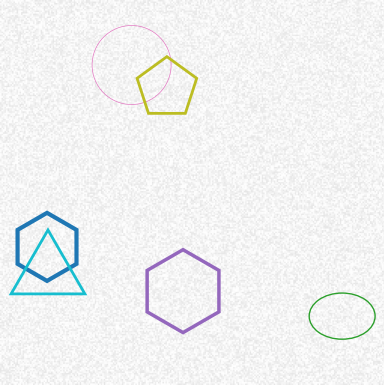[{"shape": "hexagon", "thickness": 3, "radius": 0.44, "center": [0.122, 0.359]}, {"shape": "oval", "thickness": 1, "radius": 0.43, "center": [0.889, 0.179]}, {"shape": "hexagon", "thickness": 2.5, "radius": 0.54, "center": [0.475, 0.244]}, {"shape": "circle", "thickness": 0.5, "radius": 0.51, "center": [0.342, 0.831]}, {"shape": "pentagon", "thickness": 2, "radius": 0.41, "center": [0.434, 0.771]}, {"shape": "triangle", "thickness": 2, "radius": 0.55, "center": [0.125, 0.292]}]